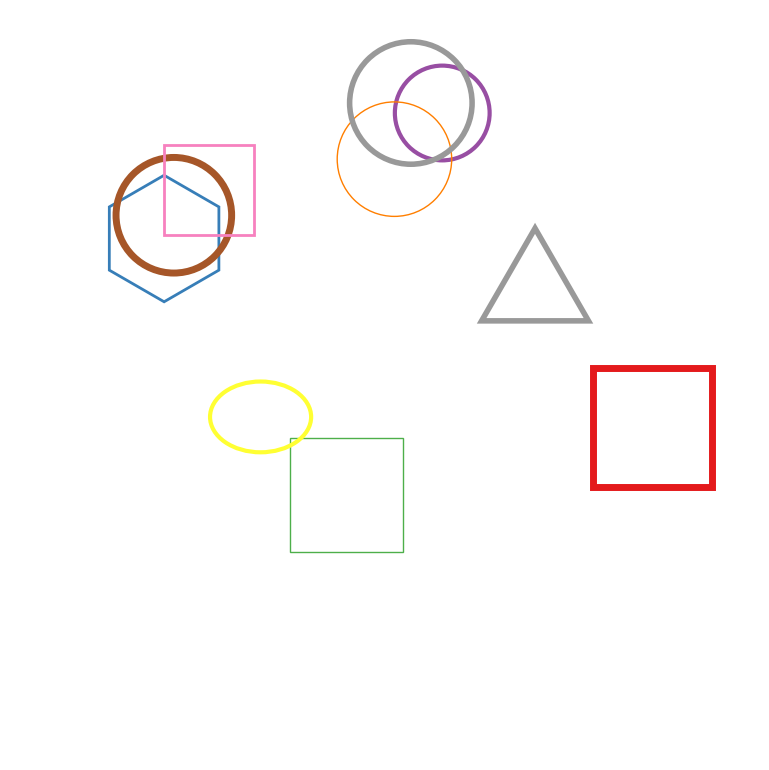[{"shape": "square", "thickness": 2.5, "radius": 0.39, "center": [0.847, 0.445]}, {"shape": "hexagon", "thickness": 1, "radius": 0.41, "center": [0.213, 0.69]}, {"shape": "square", "thickness": 0.5, "radius": 0.37, "center": [0.45, 0.357]}, {"shape": "circle", "thickness": 1.5, "radius": 0.31, "center": [0.574, 0.853]}, {"shape": "circle", "thickness": 0.5, "radius": 0.37, "center": [0.512, 0.793]}, {"shape": "oval", "thickness": 1.5, "radius": 0.33, "center": [0.338, 0.459]}, {"shape": "circle", "thickness": 2.5, "radius": 0.38, "center": [0.226, 0.72]}, {"shape": "square", "thickness": 1, "radius": 0.29, "center": [0.271, 0.753]}, {"shape": "circle", "thickness": 2, "radius": 0.4, "center": [0.534, 0.866]}, {"shape": "triangle", "thickness": 2, "radius": 0.4, "center": [0.695, 0.623]}]